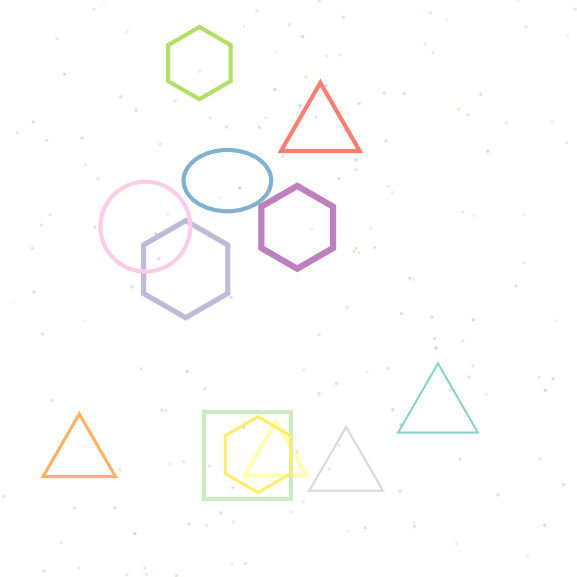[{"shape": "triangle", "thickness": 1, "radius": 0.4, "center": [0.758, 0.29]}, {"shape": "triangle", "thickness": 2, "radius": 0.31, "center": [0.477, 0.207]}, {"shape": "hexagon", "thickness": 2.5, "radius": 0.42, "center": [0.322, 0.533]}, {"shape": "triangle", "thickness": 2, "radius": 0.39, "center": [0.555, 0.777]}, {"shape": "oval", "thickness": 2, "radius": 0.38, "center": [0.394, 0.686]}, {"shape": "triangle", "thickness": 1.5, "radius": 0.36, "center": [0.137, 0.21]}, {"shape": "hexagon", "thickness": 2, "radius": 0.31, "center": [0.345, 0.89]}, {"shape": "circle", "thickness": 2, "radius": 0.39, "center": [0.252, 0.607]}, {"shape": "triangle", "thickness": 1, "radius": 0.37, "center": [0.599, 0.186]}, {"shape": "hexagon", "thickness": 3, "radius": 0.36, "center": [0.515, 0.606]}, {"shape": "square", "thickness": 2, "radius": 0.38, "center": [0.429, 0.21]}, {"shape": "hexagon", "thickness": 1.5, "radius": 0.33, "center": [0.447, 0.212]}]